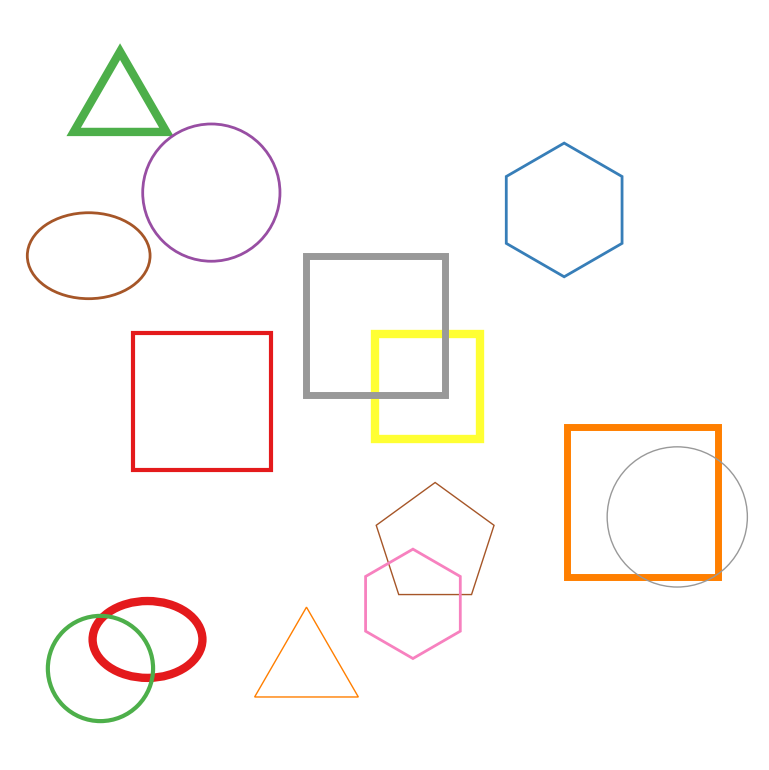[{"shape": "oval", "thickness": 3, "radius": 0.36, "center": [0.192, 0.17]}, {"shape": "square", "thickness": 1.5, "radius": 0.45, "center": [0.262, 0.478]}, {"shape": "hexagon", "thickness": 1, "radius": 0.43, "center": [0.733, 0.727]}, {"shape": "triangle", "thickness": 3, "radius": 0.35, "center": [0.156, 0.863]}, {"shape": "circle", "thickness": 1.5, "radius": 0.34, "center": [0.13, 0.132]}, {"shape": "circle", "thickness": 1, "radius": 0.45, "center": [0.274, 0.75]}, {"shape": "square", "thickness": 2.5, "radius": 0.49, "center": [0.834, 0.348]}, {"shape": "triangle", "thickness": 0.5, "radius": 0.39, "center": [0.398, 0.134]}, {"shape": "square", "thickness": 3, "radius": 0.34, "center": [0.555, 0.498]}, {"shape": "oval", "thickness": 1, "radius": 0.4, "center": [0.115, 0.668]}, {"shape": "pentagon", "thickness": 0.5, "radius": 0.4, "center": [0.565, 0.293]}, {"shape": "hexagon", "thickness": 1, "radius": 0.36, "center": [0.536, 0.216]}, {"shape": "square", "thickness": 2.5, "radius": 0.45, "center": [0.488, 0.577]}, {"shape": "circle", "thickness": 0.5, "radius": 0.46, "center": [0.88, 0.329]}]